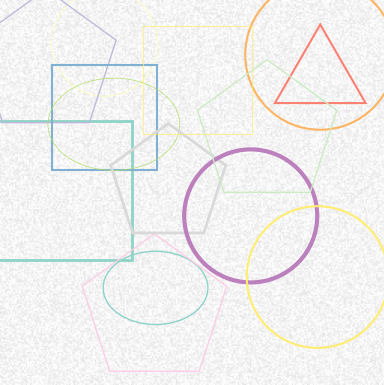[{"shape": "oval", "thickness": 1, "radius": 0.68, "center": [0.404, 0.252]}, {"shape": "square", "thickness": 2, "radius": 0.91, "center": [0.16, 0.505]}, {"shape": "circle", "thickness": 0.5, "radius": 0.69, "center": [0.272, 0.888]}, {"shape": "pentagon", "thickness": 1, "radius": 0.96, "center": [0.119, 0.836]}, {"shape": "triangle", "thickness": 1.5, "radius": 0.68, "center": [0.832, 0.8]}, {"shape": "square", "thickness": 1.5, "radius": 0.68, "center": [0.272, 0.694]}, {"shape": "circle", "thickness": 1.5, "radius": 0.97, "center": [0.832, 0.858]}, {"shape": "oval", "thickness": 0.5, "radius": 0.86, "center": [0.296, 0.677]}, {"shape": "pentagon", "thickness": 1, "radius": 0.99, "center": [0.401, 0.196]}, {"shape": "pentagon", "thickness": 2, "radius": 0.79, "center": [0.437, 0.522]}, {"shape": "circle", "thickness": 3, "radius": 0.86, "center": [0.651, 0.439]}, {"shape": "pentagon", "thickness": 1, "radius": 0.95, "center": [0.694, 0.655]}, {"shape": "square", "thickness": 0.5, "radius": 0.7, "center": [0.513, 0.792]}, {"shape": "circle", "thickness": 1.5, "radius": 0.92, "center": [0.825, 0.28]}]